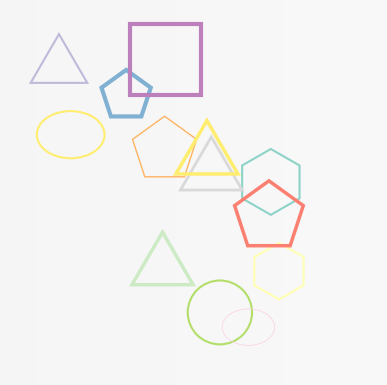[{"shape": "hexagon", "thickness": 1.5, "radius": 0.43, "center": [0.699, 0.527]}, {"shape": "hexagon", "thickness": 1.5, "radius": 0.37, "center": [0.72, 0.296]}, {"shape": "triangle", "thickness": 1.5, "radius": 0.42, "center": [0.152, 0.827]}, {"shape": "pentagon", "thickness": 2.5, "radius": 0.47, "center": [0.694, 0.437]}, {"shape": "pentagon", "thickness": 3, "radius": 0.33, "center": [0.326, 0.752]}, {"shape": "pentagon", "thickness": 1, "radius": 0.43, "center": [0.425, 0.611]}, {"shape": "circle", "thickness": 1.5, "radius": 0.41, "center": [0.567, 0.188]}, {"shape": "oval", "thickness": 0.5, "radius": 0.34, "center": [0.641, 0.15]}, {"shape": "triangle", "thickness": 2, "radius": 0.46, "center": [0.545, 0.552]}, {"shape": "square", "thickness": 3, "radius": 0.46, "center": [0.427, 0.846]}, {"shape": "triangle", "thickness": 2.5, "radius": 0.46, "center": [0.419, 0.306]}, {"shape": "oval", "thickness": 1.5, "radius": 0.44, "center": [0.182, 0.65]}, {"shape": "triangle", "thickness": 2.5, "radius": 0.46, "center": [0.534, 0.594]}]